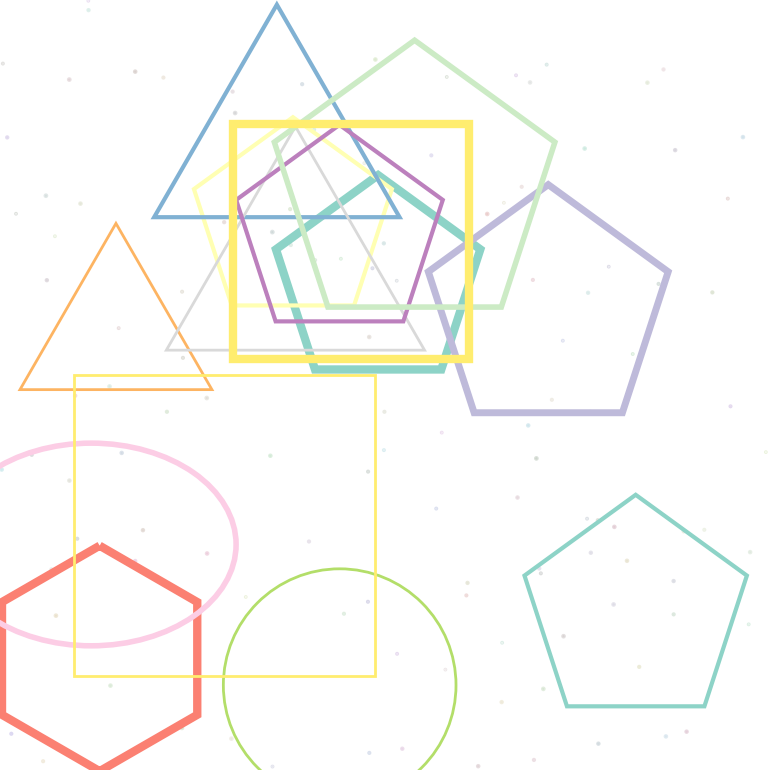[{"shape": "pentagon", "thickness": 1.5, "radius": 0.76, "center": [0.826, 0.206]}, {"shape": "pentagon", "thickness": 3, "radius": 0.7, "center": [0.491, 0.633]}, {"shape": "pentagon", "thickness": 1.5, "radius": 0.68, "center": [0.38, 0.713]}, {"shape": "pentagon", "thickness": 2.5, "radius": 0.82, "center": [0.712, 0.596]}, {"shape": "hexagon", "thickness": 3, "radius": 0.73, "center": [0.129, 0.145]}, {"shape": "triangle", "thickness": 1.5, "radius": 0.92, "center": [0.36, 0.81]}, {"shape": "triangle", "thickness": 1, "radius": 0.72, "center": [0.151, 0.566]}, {"shape": "circle", "thickness": 1, "radius": 0.76, "center": [0.441, 0.11]}, {"shape": "oval", "thickness": 2, "radius": 0.94, "center": [0.119, 0.293]}, {"shape": "triangle", "thickness": 1, "radius": 0.97, "center": [0.384, 0.642]}, {"shape": "pentagon", "thickness": 1.5, "radius": 0.71, "center": [0.441, 0.697]}, {"shape": "pentagon", "thickness": 2, "radius": 0.96, "center": [0.538, 0.756]}, {"shape": "square", "thickness": 1, "radius": 0.98, "center": [0.292, 0.318]}, {"shape": "square", "thickness": 3, "radius": 0.76, "center": [0.456, 0.686]}]